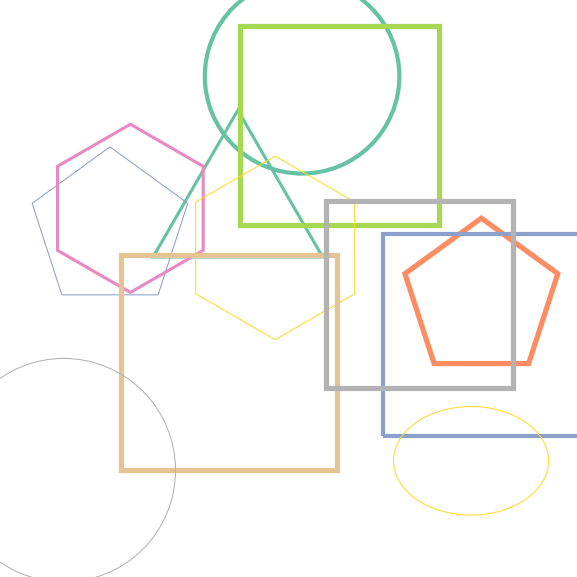[{"shape": "circle", "thickness": 2, "radius": 0.84, "center": [0.523, 0.867]}, {"shape": "triangle", "thickness": 1.5, "radius": 0.85, "center": [0.412, 0.639]}, {"shape": "pentagon", "thickness": 2.5, "radius": 0.7, "center": [0.834, 0.482]}, {"shape": "pentagon", "thickness": 0.5, "radius": 0.71, "center": [0.19, 0.603]}, {"shape": "square", "thickness": 2, "radius": 0.88, "center": [0.838, 0.419]}, {"shape": "hexagon", "thickness": 1.5, "radius": 0.73, "center": [0.226, 0.638]}, {"shape": "square", "thickness": 2.5, "radius": 0.86, "center": [0.588, 0.781]}, {"shape": "hexagon", "thickness": 0.5, "radius": 0.79, "center": [0.476, 0.57]}, {"shape": "oval", "thickness": 0.5, "radius": 0.67, "center": [0.816, 0.201]}, {"shape": "square", "thickness": 2.5, "radius": 0.93, "center": [0.396, 0.371]}, {"shape": "circle", "thickness": 0.5, "radius": 0.97, "center": [0.11, 0.185]}, {"shape": "square", "thickness": 2.5, "radius": 0.81, "center": [0.727, 0.49]}]